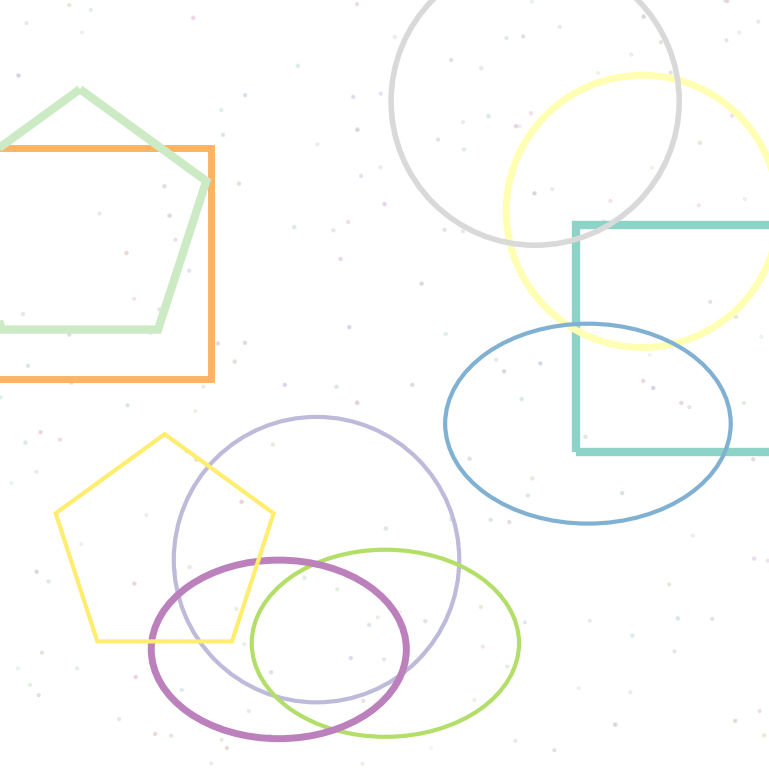[{"shape": "square", "thickness": 3, "radius": 0.74, "center": [0.897, 0.56]}, {"shape": "circle", "thickness": 2.5, "radius": 0.88, "center": [0.834, 0.726]}, {"shape": "circle", "thickness": 1.5, "radius": 0.93, "center": [0.411, 0.273]}, {"shape": "oval", "thickness": 1.5, "radius": 0.93, "center": [0.764, 0.45]}, {"shape": "square", "thickness": 2.5, "radius": 0.75, "center": [0.125, 0.658]}, {"shape": "oval", "thickness": 1.5, "radius": 0.87, "center": [0.5, 0.165]}, {"shape": "circle", "thickness": 2, "radius": 0.94, "center": [0.695, 0.869]}, {"shape": "oval", "thickness": 2.5, "radius": 0.83, "center": [0.362, 0.157]}, {"shape": "pentagon", "thickness": 3, "radius": 0.86, "center": [0.104, 0.712]}, {"shape": "pentagon", "thickness": 1.5, "radius": 0.74, "center": [0.214, 0.287]}]